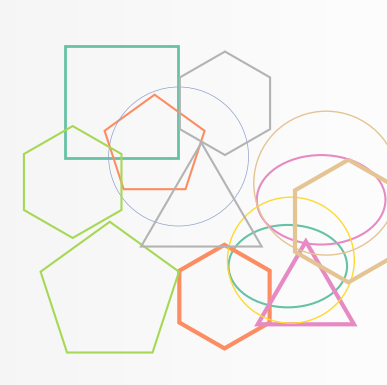[{"shape": "square", "thickness": 2, "radius": 0.73, "center": [0.314, 0.735]}, {"shape": "oval", "thickness": 1.5, "radius": 0.76, "center": [0.743, 0.309]}, {"shape": "hexagon", "thickness": 3, "radius": 0.67, "center": [0.579, 0.23]}, {"shape": "pentagon", "thickness": 1.5, "radius": 0.68, "center": [0.399, 0.618]}, {"shape": "circle", "thickness": 0.5, "radius": 0.9, "center": [0.461, 0.594]}, {"shape": "triangle", "thickness": 3, "radius": 0.72, "center": [0.789, 0.229]}, {"shape": "oval", "thickness": 1.5, "radius": 0.83, "center": [0.829, 0.481]}, {"shape": "hexagon", "thickness": 1.5, "radius": 0.73, "center": [0.188, 0.527]}, {"shape": "pentagon", "thickness": 1.5, "radius": 0.94, "center": [0.283, 0.236]}, {"shape": "circle", "thickness": 1, "radius": 0.82, "center": [0.751, 0.324]}, {"shape": "circle", "thickness": 1, "radius": 0.93, "center": [0.842, 0.524]}, {"shape": "hexagon", "thickness": 3, "radius": 0.8, "center": [0.899, 0.426]}, {"shape": "triangle", "thickness": 1.5, "radius": 0.9, "center": [0.52, 0.45]}, {"shape": "hexagon", "thickness": 1.5, "radius": 0.67, "center": [0.581, 0.732]}]